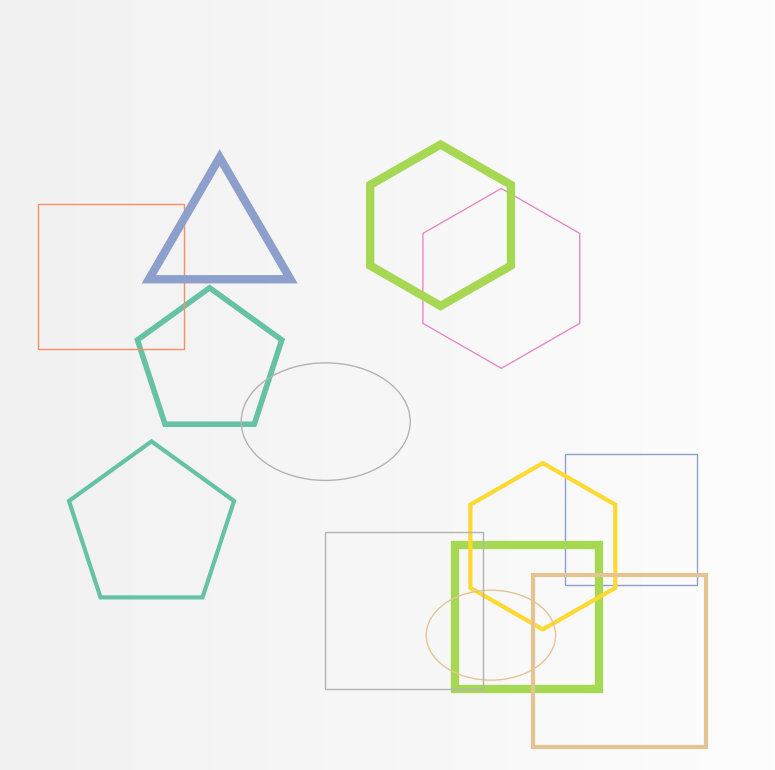[{"shape": "pentagon", "thickness": 1.5, "radius": 0.56, "center": [0.196, 0.315]}, {"shape": "pentagon", "thickness": 2, "radius": 0.49, "center": [0.27, 0.528]}, {"shape": "square", "thickness": 0.5, "radius": 0.47, "center": [0.143, 0.641]}, {"shape": "square", "thickness": 0.5, "radius": 0.43, "center": [0.815, 0.326]}, {"shape": "triangle", "thickness": 3, "radius": 0.53, "center": [0.283, 0.69]}, {"shape": "hexagon", "thickness": 0.5, "radius": 0.58, "center": [0.647, 0.638]}, {"shape": "hexagon", "thickness": 3, "radius": 0.52, "center": [0.568, 0.707]}, {"shape": "square", "thickness": 3, "radius": 0.47, "center": [0.68, 0.199]}, {"shape": "hexagon", "thickness": 1.5, "radius": 0.54, "center": [0.7, 0.291]}, {"shape": "oval", "thickness": 0.5, "radius": 0.42, "center": [0.633, 0.175]}, {"shape": "square", "thickness": 1.5, "radius": 0.56, "center": [0.799, 0.141]}, {"shape": "square", "thickness": 0.5, "radius": 0.51, "center": [0.521, 0.207]}, {"shape": "oval", "thickness": 0.5, "radius": 0.55, "center": [0.42, 0.452]}]